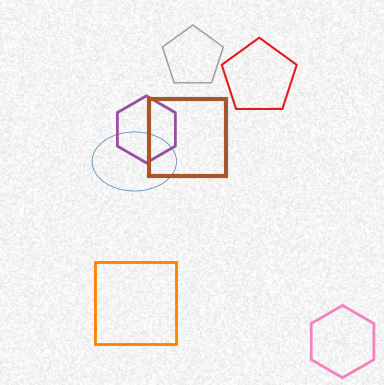[{"shape": "pentagon", "thickness": 1.5, "radius": 0.51, "center": [0.673, 0.8]}, {"shape": "oval", "thickness": 0.5, "radius": 0.55, "center": [0.349, 0.581]}, {"shape": "hexagon", "thickness": 2, "radius": 0.43, "center": [0.38, 0.664]}, {"shape": "square", "thickness": 2, "radius": 0.53, "center": [0.352, 0.212]}, {"shape": "square", "thickness": 3, "radius": 0.5, "center": [0.487, 0.644]}, {"shape": "hexagon", "thickness": 2, "radius": 0.47, "center": [0.89, 0.113]}, {"shape": "pentagon", "thickness": 1, "radius": 0.41, "center": [0.501, 0.852]}]